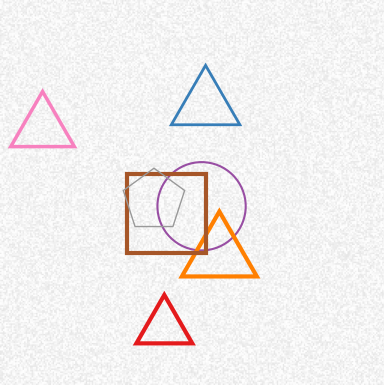[{"shape": "triangle", "thickness": 3, "radius": 0.42, "center": [0.427, 0.15]}, {"shape": "triangle", "thickness": 2, "radius": 0.51, "center": [0.534, 0.727]}, {"shape": "circle", "thickness": 1.5, "radius": 0.57, "center": [0.524, 0.464]}, {"shape": "triangle", "thickness": 3, "radius": 0.56, "center": [0.57, 0.338]}, {"shape": "square", "thickness": 3, "radius": 0.52, "center": [0.432, 0.445]}, {"shape": "triangle", "thickness": 2.5, "radius": 0.48, "center": [0.111, 0.667]}, {"shape": "pentagon", "thickness": 1, "radius": 0.42, "center": [0.4, 0.479]}]